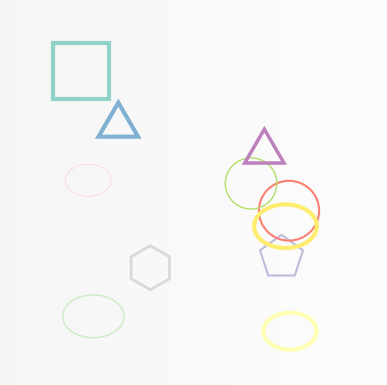[{"shape": "square", "thickness": 3, "radius": 0.36, "center": [0.209, 0.815]}, {"shape": "oval", "thickness": 3, "radius": 0.34, "center": [0.748, 0.14]}, {"shape": "pentagon", "thickness": 1.5, "radius": 0.29, "center": [0.726, 0.332]}, {"shape": "circle", "thickness": 1.5, "radius": 0.39, "center": [0.746, 0.453]}, {"shape": "triangle", "thickness": 3, "radius": 0.29, "center": [0.305, 0.674]}, {"shape": "circle", "thickness": 1, "radius": 0.33, "center": [0.648, 0.524]}, {"shape": "oval", "thickness": 0.5, "radius": 0.3, "center": [0.228, 0.532]}, {"shape": "hexagon", "thickness": 2, "radius": 0.29, "center": [0.388, 0.305]}, {"shape": "triangle", "thickness": 2.5, "radius": 0.29, "center": [0.682, 0.606]}, {"shape": "oval", "thickness": 1, "radius": 0.4, "center": [0.241, 0.178]}, {"shape": "oval", "thickness": 3, "radius": 0.4, "center": [0.737, 0.412]}]